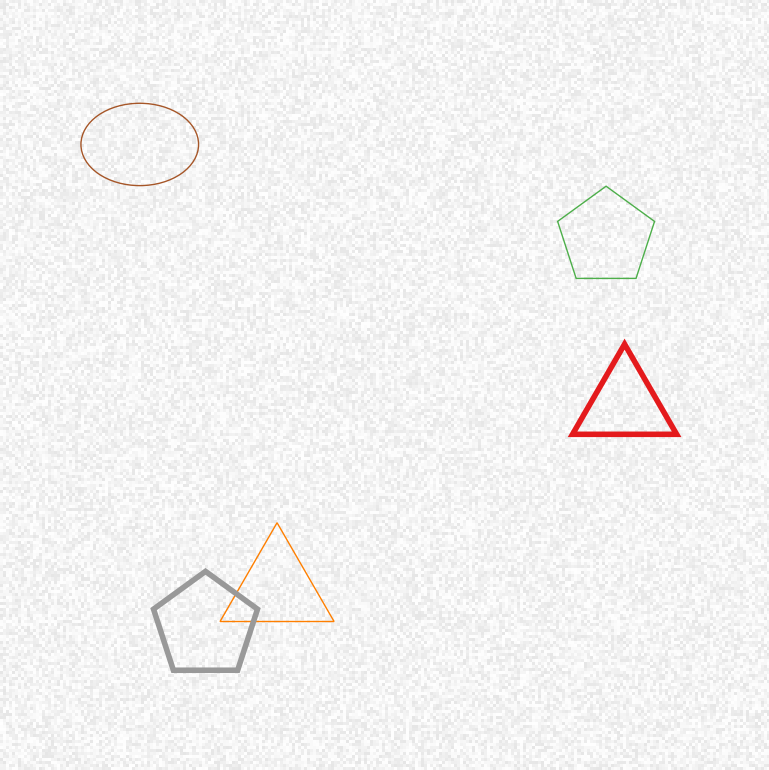[{"shape": "triangle", "thickness": 2, "radius": 0.39, "center": [0.811, 0.475]}, {"shape": "pentagon", "thickness": 0.5, "radius": 0.33, "center": [0.787, 0.692]}, {"shape": "triangle", "thickness": 0.5, "radius": 0.43, "center": [0.36, 0.236]}, {"shape": "oval", "thickness": 0.5, "radius": 0.38, "center": [0.181, 0.812]}, {"shape": "pentagon", "thickness": 2, "radius": 0.35, "center": [0.267, 0.187]}]